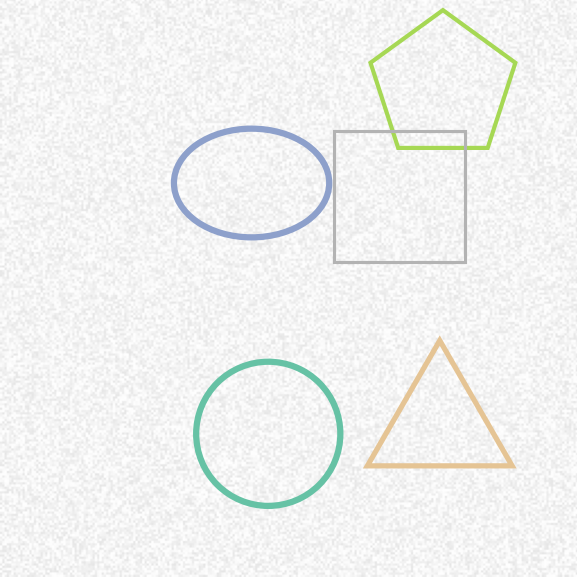[{"shape": "circle", "thickness": 3, "radius": 0.62, "center": [0.465, 0.248]}, {"shape": "oval", "thickness": 3, "radius": 0.67, "center": [0.436, 0.682]}, {"shape": "pentagon", "thickness": 2, "radius": 0.66, "center": [0.767, 0.85]}, {"shape": "triangle", "thickness": 2.5, "radius": 0.72, "center": [0.761, 0.265]}, {"shape": "square", "thickness": 1.5, "radius": 0.57, "center": [0.691, 0.659]}]